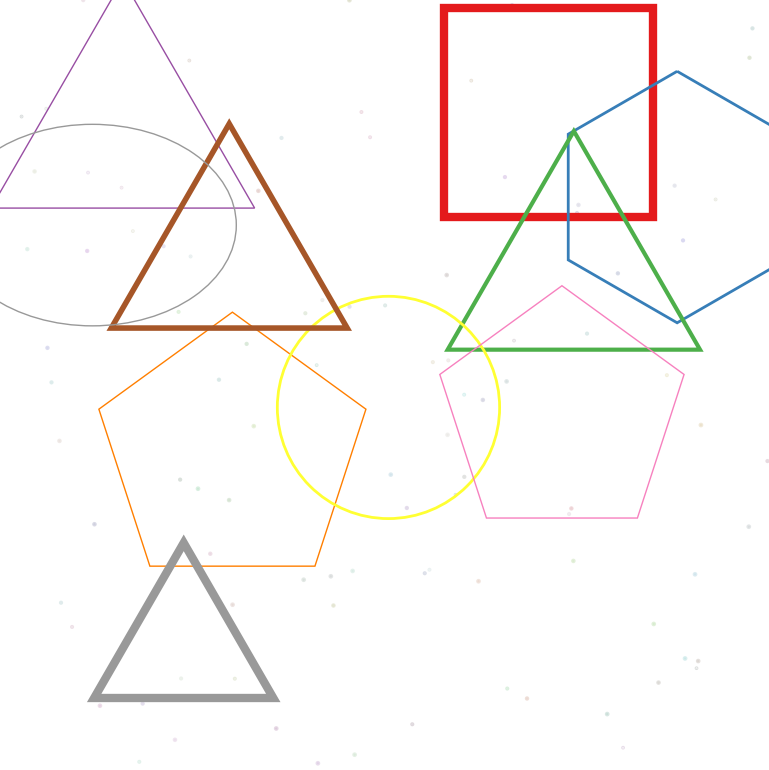[{"shape": "square", "thickness": 3, "radius": 0.68, "center": [0.712, 0.854]}, {"shape": "hexagon", "thickness": 1, "radius": 0.82, "center": [0.879, 0.744]}, {"shape": "triangle", "thickness": 1.5, "radius": 0.95, "center": [0.745, 0.64]}, {"shape": "triangle", "thickness": 0.5, "radius": 0.99, "center": [0.159, 0.829]}, {"shape": "pentagon", "thickness": 0.5, "radius": 0.91, "center": [0.302, 0.412]}, {"shape": "circle", "thickness": 1, "radius": 0.72, "center": [0.505, 0.471]}, {"shape": "triangle", "thickness": 2, "radius": 0.88, "center": [0.298, 0.662]}, {"shape": "pentagon", "thickness": 0.5, "radius": 0.83, "center": [0.73, 0.462]}, {"shape": "oval", "thickness": 0.5, "radius": 0.93, "center": [0.12, 0.708]}, {"shape": "triangle", "thickness": 3, "radius": 0.67, "center": [0.239, 0.161]}]